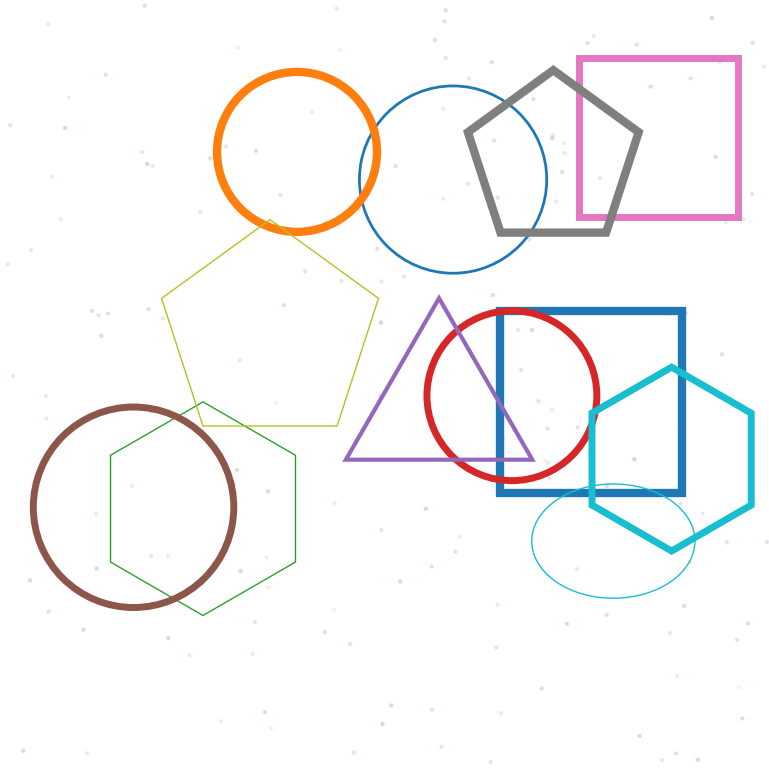[{"shape": "square", "thickness": 3, "radius": 0.59, "center": [0.767, 0.478]}, {"shape": "circle", "thickness": 1, "radius": 0.61, "center": [0.588, 0.767]}, {"shape": "circle", "thickness": 3, "radius": 0.52, "center": [0.386, 0.803]}, {"shape": "hexagon", "thickness": 0.5, "radius": 0.69, "center": [0.264, 0.339]}, {"shape": "circle", "thickness": 2.5, "radius": 0.55, "center": [0.665, 0.486]}, {"shape": "triangle", "thickness": 1.5, "radius": 0.7, "center": [0.57, 0.473]}, {"shape": "circle", "thickness": 2.5, "radius": 0.65, "center": [0.173, 0.341]}, {"shape": "square", "thickness": 2.5, "radius": 0.52, "center": [0.855, 0.822]}, {"shape": "pentagon", "thickness": 3, "radius": 0.58, "center": [0.719, 0.792]}, {"shape": "pentagon", "thickness": 0.5, "radius": 0.74, "center": [0.351, 0.567]}, {"shape": "hexagon", "thickness": 2.5, "radius": 0.6, "center": [0.872, 0.404]}, {"shape": "oval", "thickness": 0.5, "radius": 0.53, "center": [0.797, 0.297]}]